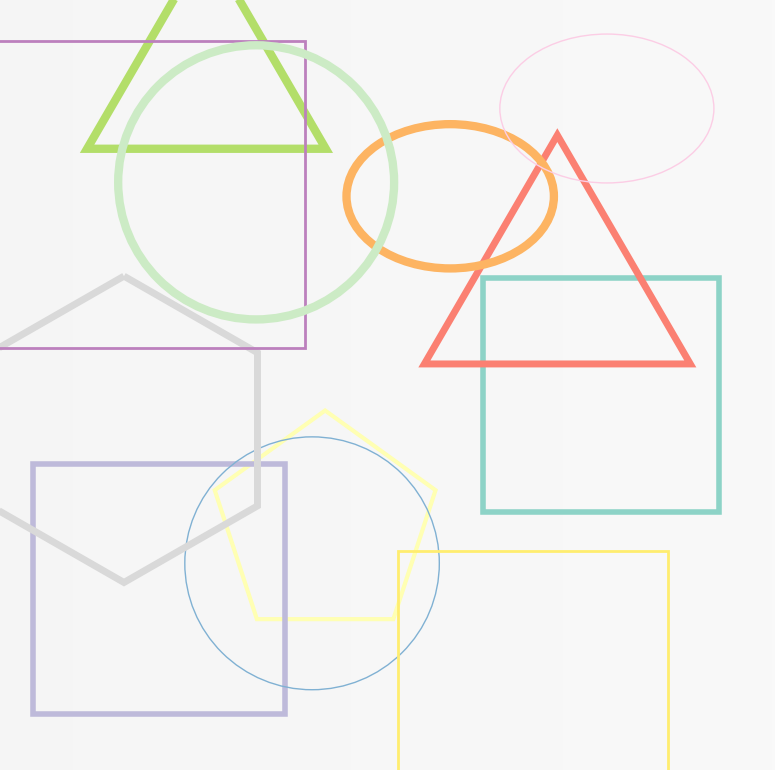[{"shape": "square", "thickness": 2, "radius": 0.76, "center": [0.775, 0.487]}, {"shape": "pentagon", "thickness": 1.5, "radius": 0.75, "center": [0.42, 0.317]}, {"shape": "square", "thickness": 2, "radius": 0.81, "center": [0.205, 0.235]}, {"shape": "triangle", "thickness": 2.5, "radius": 0.99, "center": [0.719, 0.626]}, {"shape": "circle", "thickness": 0.5, "radius": 0.82, "center": [0.403, 0.268]}, {"shape": "oval", "thickness": 3, "radius": 0.67, "center": [0.581, 0.745]}, {"shape": "triangle", "thickness": 3, "radius": 0.89, "center": [0.266, 0.896]}, {"shape": "oval", "thickness": 0.5, "radius": 0.69, "center": [0.783, 0.859]}, {"shape": "hexagon", "thickness": 2.5, "radius": 0.99, "center": [0.16, 0.442]}, {"shape": "square", "thickness": 1, "radius": 1.0, "center": [0.194, 0.747]}, {"shape": "circle", "thickness": 3, "radius": 0.89, "center": [0.331, 0.763]}, {"shape": "square", "thickness": 1, "radius": 0.87, "center": [0.687, 0.11]}]